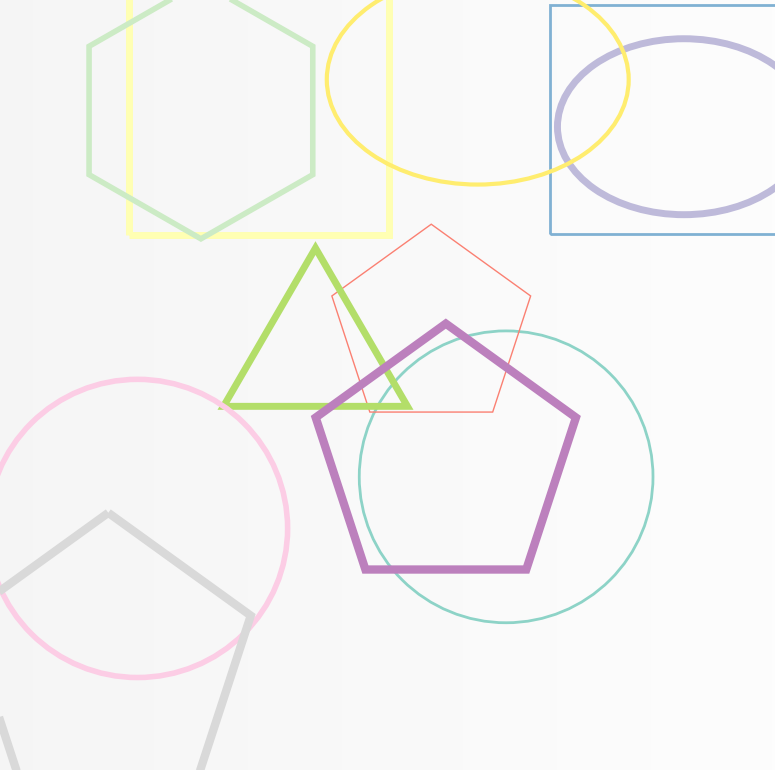[{"shape": "circle", "thickness": 1, "radius": 0.95, "center": [0.653, 0.381]}, {"shape": "square", "thickness": 2.5, "radius": 0.84, "center": [0.334, 0.862]}, {"shape": "oval", "thickness": 2.5, "radius": 0.82, "center": [0.883, 0.835]}, {"shape": "pentagon", "thickness": 0.5, "radius": 0.67, "center": [0.556, 0.574]}, {"shape": "square", "thickness": 1, "radius": 0.74, "center": [0.858, 0.845]}, {"shape": "triangle", "thickness": 2.5, "radius": 0.69, "center": [0.407, 0.541]}, {"shape": "circle", "thickness": 2, "radius": 0.97, "center": [0.178, 0.314]}, {"shape": "pentagon", "thickness": 3, "radius": 0.97, "center": [0.14, 0.141]}, {"shape": "pentagon", "thickness": 3, "radius": 0.88, "center": [0.575, 0.403]}, {"shape": "hexagon", "thickness": 2, "radius": 0.83, "center": [0.259, 0.856]}, {"shape": "oval", "thickness": 1.5, "radius": 0.97, "center": [0.616, 0.897]}]